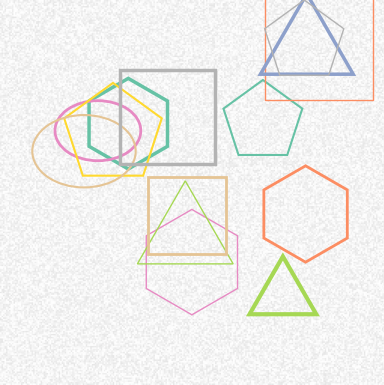[{"shape": "hexagon", "thickness": 2.5, "radius": 0.59, "center": [0.333, 0.679]}, {"shape": "pentagon", "thickness": 1.5, "radius": 0.54, "center": [0.683, 0.685]}, {"shape": "hexagon", "thickness": 2, "radius": 0.63, "center": [0.794, 0.444]}, {"shape": "square", "thickness": 1, "radius": 0.7, "center": [0.828, 0.88]}, {"shape": "triangle", "thickness": 2.5, "radius": 0.7, "center": [0.797, 0.877]}, {"shape": "hexagon", "thickness": 1, "radius": 0.68, "center": [0.498, 0.319]}, {"shape": "oval", "thickness": 2, "radius": 0.56, "center": [0.254, 0.661]}, {"shape": "triangle", "thickness": 1, "radius": 0.72, "center": [0.481, 0.386]}, {"shape": "triangle", "thickness": 3, "radius": 0.5, "center": [0.735, 0.234]}, {"shape": "pentagon", "thickness": 1.5, "radius": 0.67, "center": [0.293, 0.651]}, {"shape": "oval", "thickness": 1.5, "radius": 0.67, "center": [0.218, 0.607]}, {"shape": "square", "thickness": 2, "radius": 0.5, "center": [0.486, 0.439]}, {"shape": "square", "thickness": 2.5, "radius": 0.61, "center": [0.434, 0.696]}, {"shape": "pentagon", "thickness": 1, "radius": 0.54, "center": [0.79, 0.892]}]